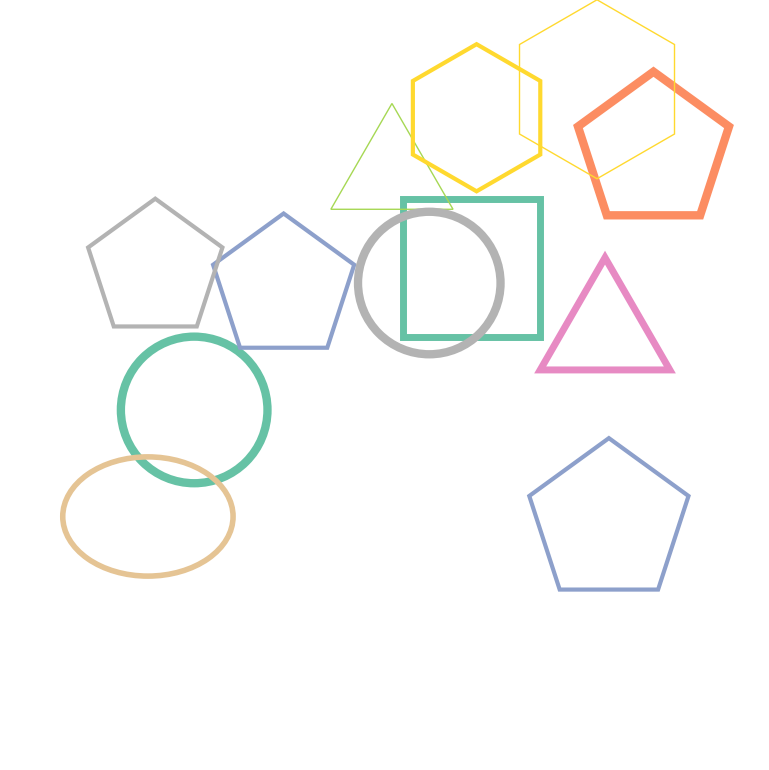[{"shape": "square", "thickness": 2.5, "radius": 0.45, "center": [0.612, 0.652]}, {"shape": "circle", "thickness": 3, "radius": 0.48, "center": [0.252, 0.468]}, {"shape": "pentagon", "thickness": 3, "radius": 0.52, "center": [0.849, 0.804]}, {"shape": "pentagon", "thickness": 1.5, "radius": 0.54, "center": [0.791, 0.322]}, {"shape": "pentagon", "thickness": 1.5, "radius": 0.48, "center": [0.368, 0.626]}, {"shape": "triangle", "thickness": 2.5, "radius": 0.49, "center": [0.786, 0.568]}, {"shape": "triangle", "thickness": 0.5, "radius": 0.46, "center": [0.509, 0.774]}, {"shape": "hexagon", "thickness": 0.5, "radius": 0.58, "center": [0.775, 0.884]}, {"shape": "hexagon", "thickness": 1.5, "radius": 0.48, "center": [0.619, 0.847]}, {"shape": "oval", "thickness": 2, "radius": 0.55, "center": [0.192, 0.329]}, {"shape": "circle", "thickness": 3, "radius": 0.46, "center": [0.558, 0.632]}, {"shape": "pentagon", "thickness": 1.5, "radius": 0.46, "center": [0.202, 0.65]}]